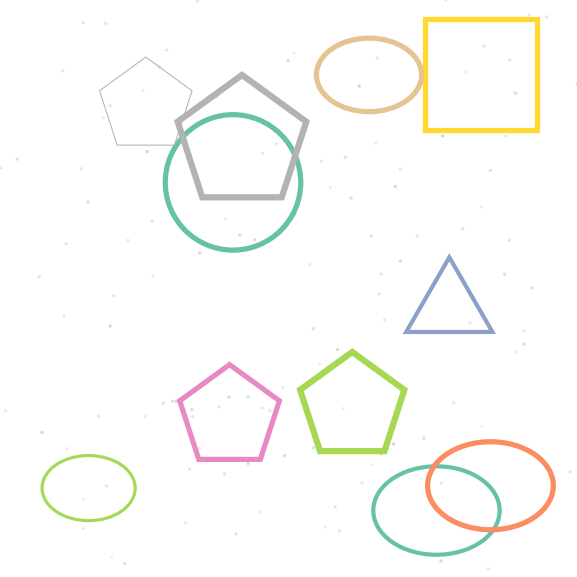[{"shape": "circle", "thickness": 2.5, "radius": 0.59, "center": [0.403, 0.683]}, {"shape": "oval", "thickness": 2, "radius": 0.55, "center": [0.756, 0.115]}, {"shape": "oval", "thickness": 2.5, "radius": 0.54, "center": [0.849, 0.158]}, {"shape": "triangle", "thickness": 2, "radius": 0.43, "center": [0.778, 0.467]}, {"shape": "pentagon", "thickness": 2.5, "radius": 0.45, "center": [0.398, 0.277]}, {"shape": "oval", "thickness": 1.5, "radius": 0.4, "center": [0.153, 0.154]}, {"shape": "pentagon", "thickness": 3, "radius": 0.47, "center": [0.61, 0.295]}, {"shape": "square", "thickness": 2.5, "radius": 0.48, "center": [0.833, 0.87]}, {"shape": "oval", "thickness": 2.5, "radius": 0.46, "center": [0.639, 0.869]}, {"shape": "pentagon", "thickness": 0.5, "radius": 0.42, "center": [0.252, 0.816]}, {"shape": "pentagon", "thickness": 3, "radius": 0.59, "center": [0.419, 0.752]}]